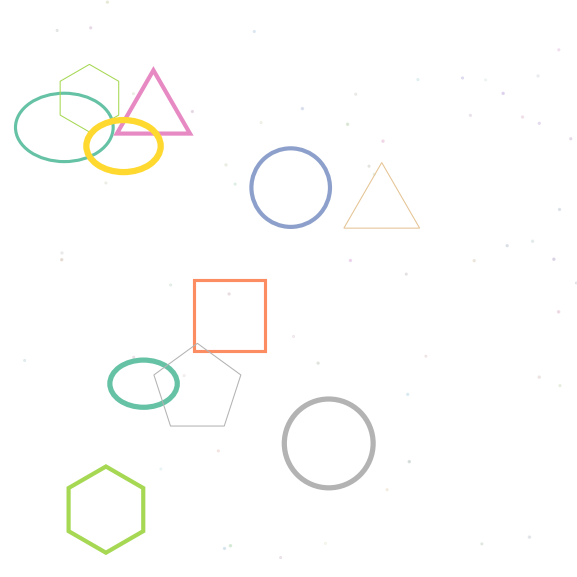[{"shape": "oval", "thickness": 1.5, "radius": 0.42, "center": [0.111, 0.778]}, {"shape": "oval", "thickness": 2.5, "radius": 0.29, "center": [0.249, 0.335]}, {"shape": "square", "thickness": 1.5, "radius": 0.31, "center": [0.397, 0.452]}, {"shape": "circle", "thickness": 2, "radius": 0.34, "center": [0.503, 0.674]}, {"shape": "triangle", "thickness": 2, "radius": 0.37, "center": [0.266, 0.804]}, {"shape": "hexagon", "thickness": 0.5, "radius": 0.29, "center": [0.155, 0.829]}, {"shape": "hexagon", "thickness": 2, "radius": 0.37, "center": [0.183, 0.117]}, {"shape": "oval", "thickness": 3, "radius": 0.32, "center": [0.214, 0.746]}, {"shape": "triangle", "thickness": 0.5, "radius": 0.38, "center": [0.661, 0.642]}, {"shape": "circle", "thickness": 2.5, "radius": 0.38, "center": [0.569, 0.231]}, {"shape": "pentagon", "thickness": 0.5, "radius": 0.4, "center": [0.342, 0.325]}]